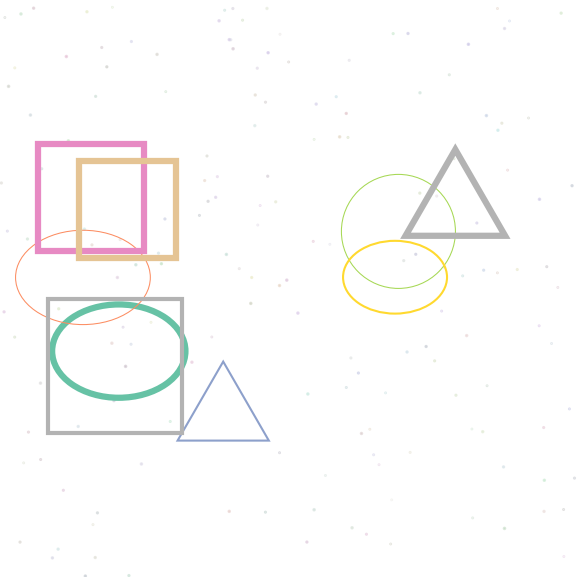[{"shape": "oval", "thickness": 3, "radius": 0.58, "center": [0.206, 0.391]}, {"shape": "oval", "thickness": 0.5, "radius": 0.58, "center": [0.144, 0.519]}, {"shape": "triangle", "thickness": 1, "radius": 0.46, "center": [0.386, 0.282]}, {"shape": "square", "thickness": 3, "radius": 0.46, "center": [0.157, 0.657]}, {"shape": "circle", "thickness": 0.5, "radius": 0.49, "center": [0.69, 0.598]}, {"shape": "oval", "thickness": 1, "radius": 0.45, "center": [0.684, 0.519]}, {"shape": "square", "thickness": 3, "radius": 0.42, "center": [0.221, 0.636]}, {"shape": "square", "thickness": 2, "radius": 0.58, "center": [0.199, 0.366]}, {"shape": "triangle", "thickness": 3, "radius": 0.5, "center": [0.788, 0.641]}]